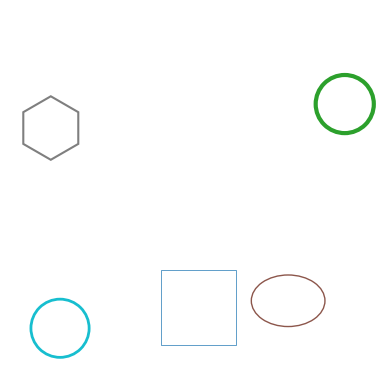[{"shape": "square", "thickness": 0.5, "radius": 0.48, "center": [0.515, 0.201]}, {"shape": "circle", "thickness": 3, "radius": 0.38, "center": [0.895, 0.73]}, {"shape": "oval", "thickness": 1, "radius": 0.48, "center": [0.748, 0.219]}, {"shape": "hexagon", "thickness": 1.5, "radius": 0.41, "center": [0.132, 0.667]}, {"shape": "circle", "thickness": 2, "radius": 0.38, "center": [0.156, 0.147]}]